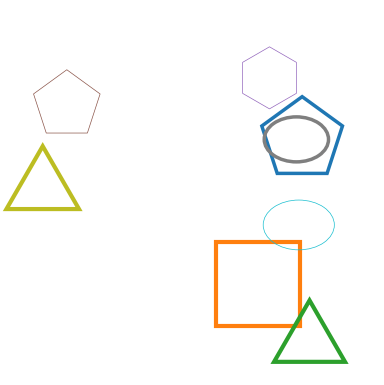[{"shape": "pentagon", "thickness": 2.5, "radius": 0.55, "center": [0.785, 0.639]}, {"shape": "square", "thickness": 3, "radius": 0.54, "center": [0.67, 0.262]}, {"shape": "triangle", "thickness": 3, "radius": 0.53, "center": [0.804, 0.113]}, {"shape": "hexagon", "thickness": 0.5, "radius": 0.4, "center": [0.7, 0.798]}, {"shape": "pentagon", "thickness": 0.5, "radius": 0.45, "center": [0.174, 0.728]}, {"shape": "oval", "thickness": 2.5, "radius": 0.42, "center": [0.77, 0.638]}, {"shape": "triangle", "thickness": 3, "radius": 0.54, "center": [0.111, 0.511]}, {"shape": "oval", "thickness": 0.5, "radius": 0.46, "center": [0.776, 0.416]}]